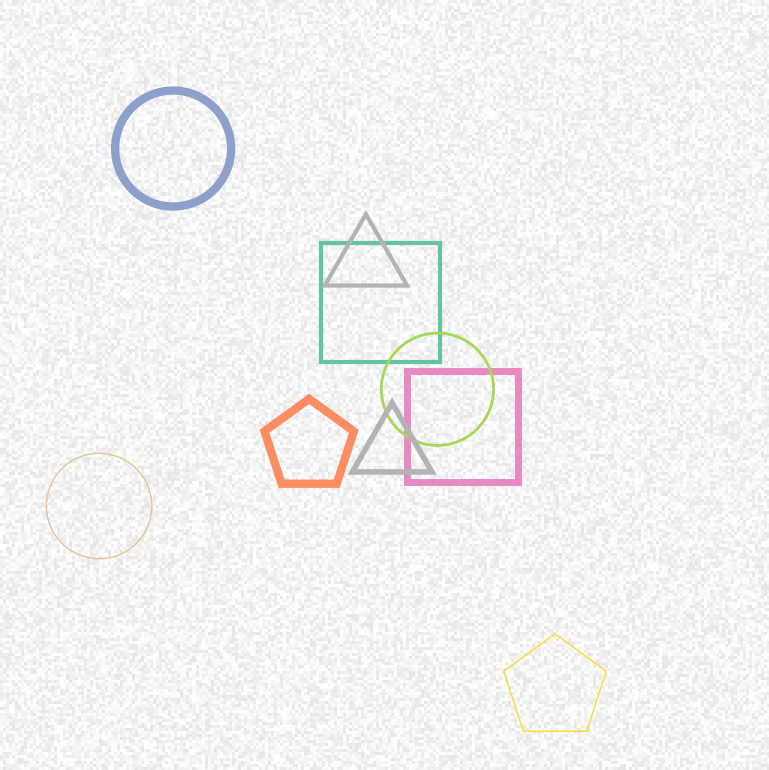[{"shape": "square", "thickness": 1.5, "radius": 0.39, "center": [0.494, 0.607]}, {"shape": "pentagon", "thickness": 3, "radius": 0.3, "center": [0.402, 0.421]}, {"shape": "circle", "thickness": 3, "radius": 0.38, "center": [0.225, 0.807]}, {"shape": "square", "thickness": 2.5, "radius": 0.36, "center": [0.601, 0.446]}, {"shape": "circle", "thickness": 1, "radius": 0.36, "center": [0.568, 0.494]}, {"shape": "pentagon", "thickness": 0.5, "radius": 0.35, "center": [0.721, 0.107]}, {"shape": "circle", "thickness": 0.5, "radius": 0.34, "center": [0.129, 0.343]}, {"shape": "triangle", "thickness": 2, "radius": 0.3, "center": [0.509, 0.417]}, {"shape": "triangle", "thickness": 1.5, "radius": 0.31, "center": [0.475, 0.66]}]